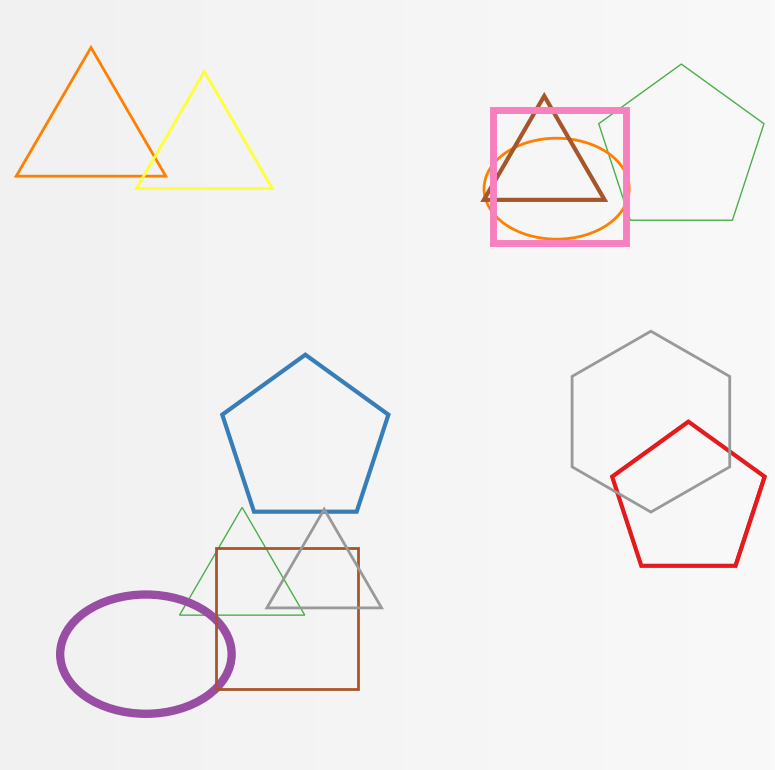[{"shape": "pentagon", "thickness": 1.5, "radius": 0.52, "center": [0.888, 0.349]}, {"shape": "pentagon", "thickness": 0.5, "radius": 0.52, "center": [0.887, 0.35]}, {"shape": "pentagon", "thickness": 1.5, "radius": 0.56, "center": [0.394, 0.427]}, {"shape": "triangle", "thickness": 0.5, "radius": 0.47, "center": [0.312, 0.248]}, {"shape": "pentagon", "thickness": 0.5, "radius": 0.56, "center": [0.879, 0.805]}, {"shape": "oval", "thickness": 3, "radius": 0.55, "center": [0.188, 0.15]}, {"shape": "triangle", "thickness": 1, "radius": 0.56, "center": [0.117, 0.827]}, {"shape": "oval", "thickness": 1, "radius": 0.47, "center": [0.718, 0.755]}, {"shape": "triangle", "thickness": 1, "radius": 0.51, "center": [0.264, 0.806]}, {"shape": "square", "thickness": 1, "radius": 0.46, "center": [0.37, 0.197]}, {"shape": "triangle", "thickness": 1.5, "radius": 0.45, "center": [0.702, 0.785]}, {"shape": "square", "thickness": 2.5, "radius": 0.43, "center": [0.721, 0.771]}, {"shape": "triangle", "thickness": 1, "radius": 0.43, "center": [0.418, 0.253]}, {"shape": "hexagon", "thickness": 1, "radius": 0.59, "center": [0.84, 0.452]}]